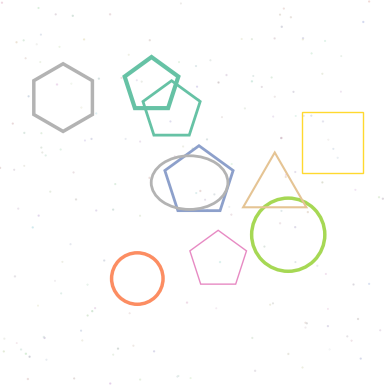[{"shape": "pentagon", "thickness": 2, "radius": 0.39, "center": [0.446, 0.712]}, {"shape": "pentagon", "thickness": 3, "radius": 0.37, "center": [0.394, 0.778]}, {"shape": "circle", "thickness": 2.5, "radius": 0.33, "center": [0.357, 0.277]}, {"shape": "pentagon", "thickness": 2, "radius": 0.47, "center": [0.517, 0.528]}, {"shape": "pentagon", "thickness": 1, "radius": 0.39, "center": [0.567, 0.325]}, {"shape": "circle", "thickness": 2.5, "radius": 0.48, "center": [0.749, 0.39]}, {"shape": "square", "thickness": 1, "radius": 0.4, "center": [0.865, 0.63]}, {"shape": "triangle", "thickness": 1.5, "radius": 0.47, "center": [0.714, 0.509]}, {"shape": "hexagon", "thickness": 2.5, "radius": 0.44, "center": [0.164, 0.746]}, {"shape": "oval", "thickness": 2, "radius": 0.5, "center": [0.492, 0.526]}]